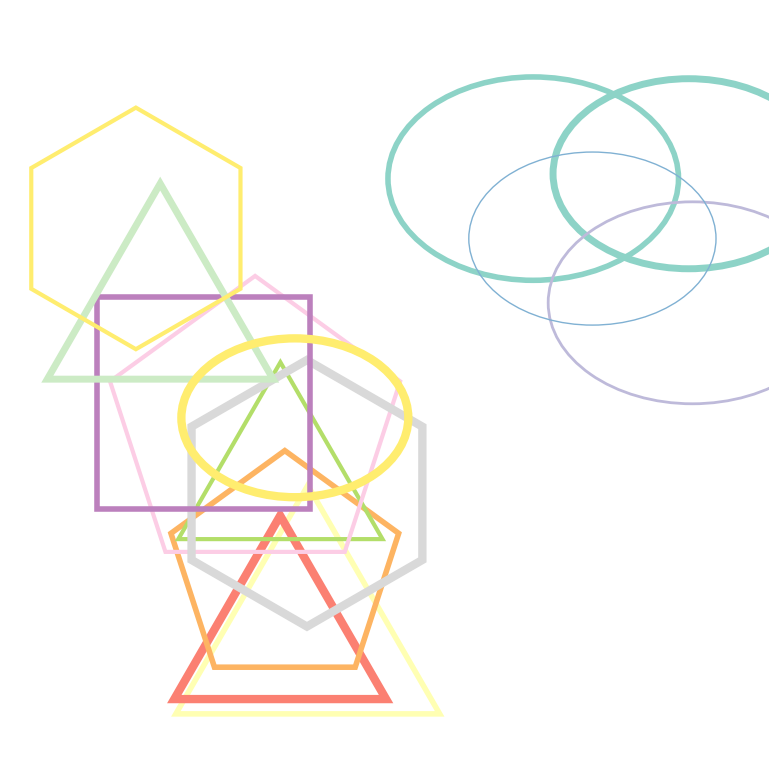[{"shape": "oval", "thickness": 2, "radius": 0.94, "center": [0.693, 0.768]}, {"shape": "oval", "thickness": 2.5, "radius": 0.88, "center": [0.895, 0.774]}, {"shape": "triangle", "thickness": 2, "radius": 0.99, "center": [0.4, 0.172]}, {"shape": "oval", "thickness": 1, "radius": 0.94, "center": [0.899, 0.607]}, {"shape": "triangle", "thickness": 3, "radius": 0.79, "center": [0.364, 0.172]}, {"shape": "oval", "thickness": 0.5, "radius": 0.8, "center": [0.769, 0.69]}, {"shape": "pentagon", "thickness": 2, "radius": 0.78, "center": [0.37, 0.259]}, {"shape": "triangle", "thickness": 1.5, "radius": 0.77, "center": [0.364, 0.376]}, {"shape": "pentagon", "thickness": 1.5, "radius": 0.99, "center": [0.331, 0.444]}, {"shape": "hexagon", "thickness": 3, "radius": 0.87, "center": [0.399, 0.359]}, {"shape": "square", "thickness": 2, "radius": 0.69, "center": [0.264, 0.477]}, {"shape": "triangle", "thickness": 2.5, "radius": 0.85, "center": [0.208, 0.592]}, {"shape": "oval", "thickness": 3, "radius": 0.74, "center": [0.383, 0.457]}, {"shape": "hexagon", "thickness": 1.5, "radius": 0.78, "center": [0.176, 0.703]}]